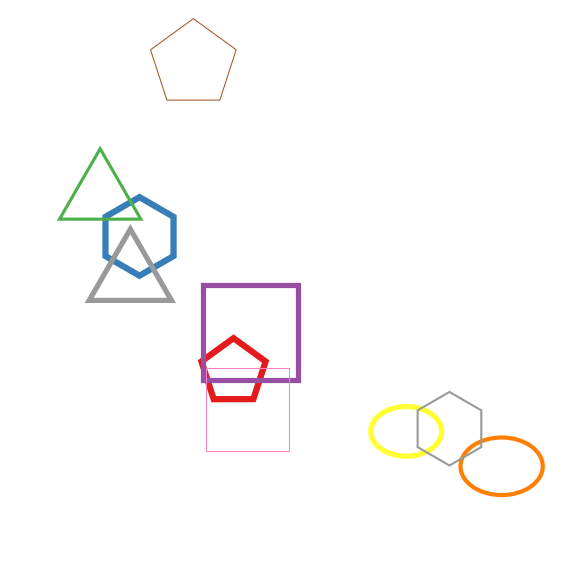[{"shape": "pentagon", "thickness": 3, "radius": 0.29, "center": [0.404, 0.355]}, {"shape": "hexagon", "thickness": 3, "radius": 0.34, "center": [0.242, 0.59]}, {"shape": "triangle", "thickness": 1.5, "radius": 0.41, "center": [0.173, 0.66]}, {"shape": "square", "thickness": 2.5, "radius": 0.41, "center": [0.434, 0.424]}, {"shape": "oval", "thickness": 2, "radius": 0.36, "center": [0.869, 0.192]}, {"shape": "oval", "thickness": 2.5, "radius": 0.31, "center": [0.703, 0.252]}, {"shape": "pentagon", "thickness": 0.5, "radius": 0.39, "center": [0.335, 0.889]}, {"shape": "square", "thickness": 0.5, "radius": 0.36, "center": [0.428, 0.29]}, {"shape": "hexagon", "thickness": 1, "radius": 0.32, "center": [0.778, 0.257]}, {"shape": "triangle", "thickness": 2.5, "radius": 0.41, "center": [0.226, 0.52]}]